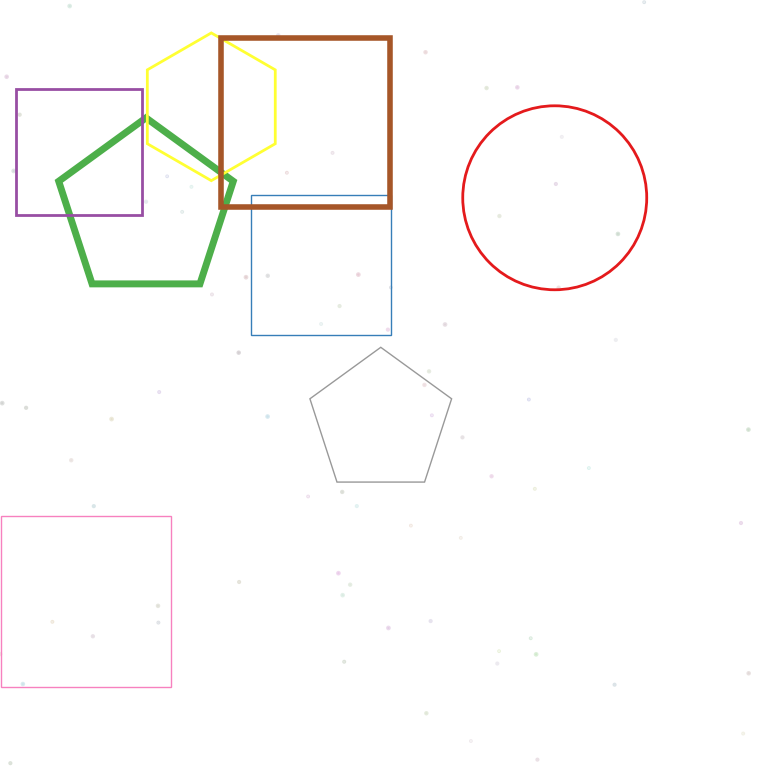[{"shape": "circle", "thickness": 1, "radius": 0.6, "center": [0.72, 0.743]}, {"shape": "square", "thickness": 0.5, "radius": 0.45, "center": [0.417, 0.656]}, {"shape": "pentagon", "thickness": 2.5, "radius": 0.6, "center": [0.19, 0.728]}, {"shape": "square", "thickness": 1, "radius": 0.41, "center": [0.103, 0.803]}, {"shape": "hexagon", "thickness": 1, "radius": 0.48, "center": [0.274, 0.861]}, {"shape": "square", "thickness": 2, "radius": 0.55, "center": [0.397, 0.841]}, {"shape": "square", "thickness": 0.5, "radius": 0.55, "center": [0.112, 0.219]}, {"shape": "pentagon", "thickness": 0.5, "radius": 0.48, "center": [0.495, 0.452]}]